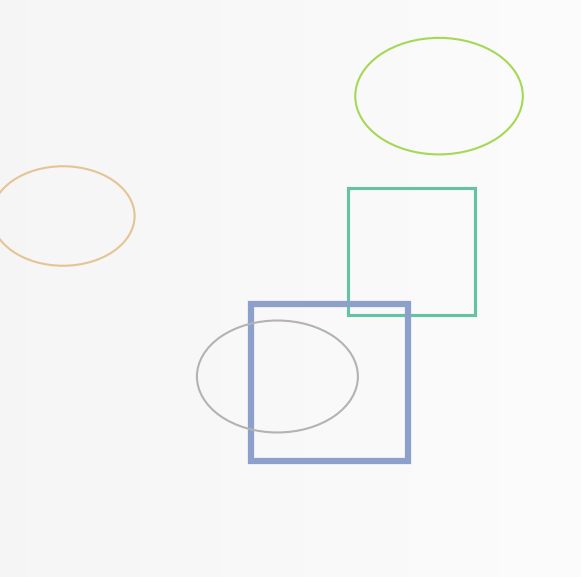[{"shape": "square", "thickness": 1.5, "radius": 0.55, "center": [0.708, 0.563]}, {"shape": "square", "thickness": 3, "radius": 0.68, "center": [0.567, 0.337]}, {"shape": "oval", "thickness": 1, "radius": 0.72, "center": [0.755, 0.833]}, {"shape": "oval", "thickness": 1, "radius": 0.62, "center": [0.109, 0.625]}, {"shape": "oval", "thickness": 1, "radius": 0.69, "center": [0.477, 0.347]}]